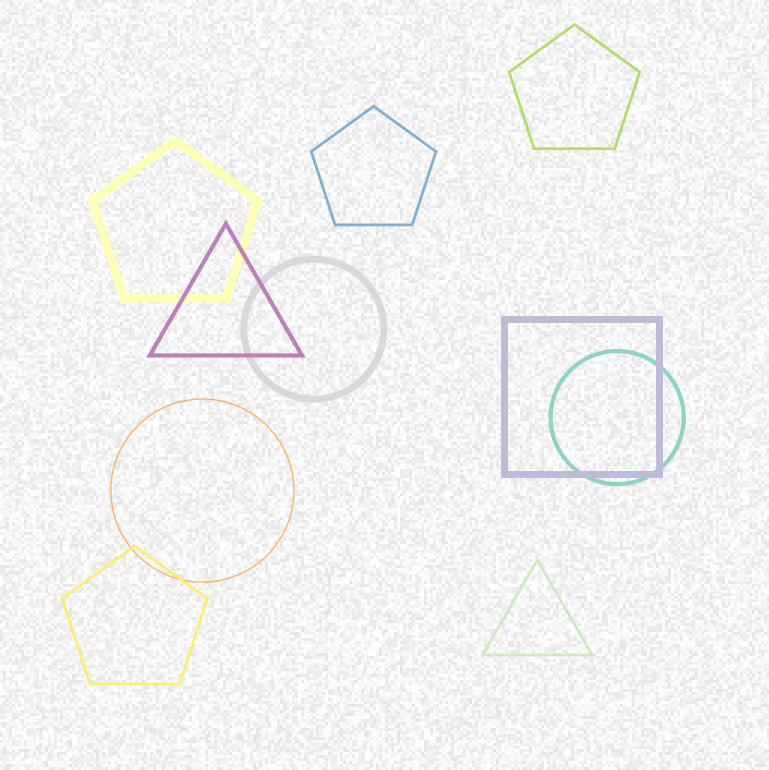[{"shape": "circle", "thickness": 1.5, "radius": 0.43, "center": [0.802, 0.458]}, {"shape": "pentagon", "thickness": 3, "radius": 0.57, "center": [0.227, 0.704]}, {"shape": "square", "thickness": 2.5, "radius": 0.51, "center": [0.755, 0.485]}, {"shape": "pentagon", "thickness": 1, "radius": 0.43, "center": [0.485, 0.777]}, {"shape": "circle", "thickness": 0.5, "radius": 0.59, "center": [0.263, 0.363]}, {"shape": "pentagon", "thickness": 1, "radius": 0.45, "center": [0.746, 0.879]}, {"shape": "circle", "thickness": 2.5, "radius": 0.45, "center": [0.408, 0.573]}, {"shape": "triangle", "thickness": 1.5, "radius": 0.57, "center": [0.293, 0.595]}, {"shape": "triangle", "thickness": 1, "radius": 0.41, "center": [0.698, 0.19]}, {"shape": "pentagon", "thickness": 1, "radius": 0.5, "center": [0.175, 0.192]}]